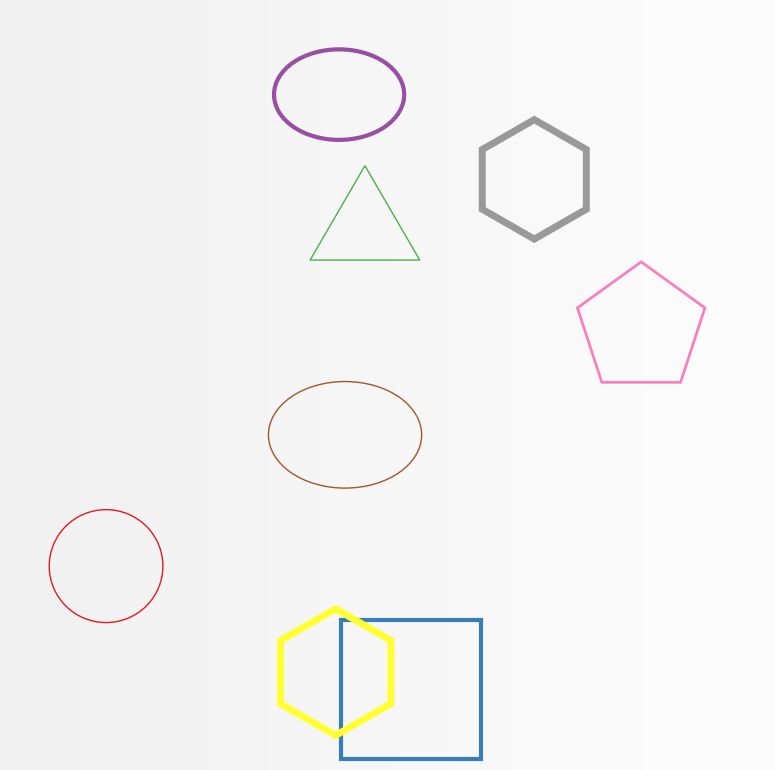[{"shape": "circle", "thickness": 0.5, "radius": 0.37, "center": [0.137, 0.265]}, {"shape": "square", "thickness": 1.5, "radius": 0.45, "center": [0.531, 0.104]}, {"shape": "triangle", "thickness": 0.5, "radius": 0.41, "center": [0.471, 0.703]}, {"shape": "oval", "thickness": 1.5, "radius": 0.42, "center": [0.438, 0.877]}, {"shape": "hexagon", "thickness": 2.5, "radius": 0.41, "center": [0.433, 0.127]}, {"shape": "oval", "thickness": 0.5, "radius": 0.49, "center": [0.445, 0.435]}, {"shape": "pentagon", "thickness": 1, "radius": 0.43, "center": [0.827, 0.573]}, {"shape": "hexagon", "thickness": 2.5, "radius": 0.39, "center": [0.689, 0.767]}]